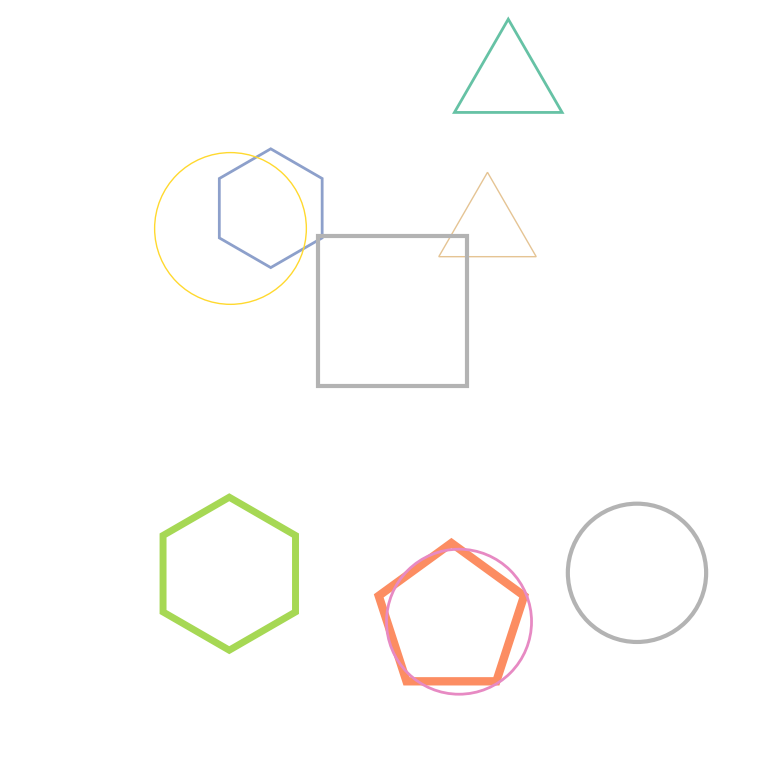[{"shape": "triangle", "thickness": 1, "radius": 0.4, "center": [0.66, 0.894]}, {"shape": "pentagon", "thickness": 3, "radius": 0.5, "center": [0.586, 0.195]}, {"shape": "hexagon", "thickness": 1, "radius": 0.39, "center": [0.352, 0.73]}, {"shape": "circle", "thickness": 1, "radius": 0.47, "center": [0.596, 0.193]}, {"shape": "hexagon", "thickness": 2.5, "radius": 0.5, "center": [0.298, 0.255]}, {"shape": "circle", "thickness": 0.5, "radius": 0.49, "center": [0.299, 0.703]}, {"shape": "triangle", "thickness": 0.5, "radius": 0.37, "center": [0.633, 0.703]}, {"shape": "square", "thickness": 1.5, "radius": 0.49, "center": [0.51, 0.596]}, {"shape": "circle", "thickness": 1.5, "radius": 0.45, "center": [0.827, 0.256]}]